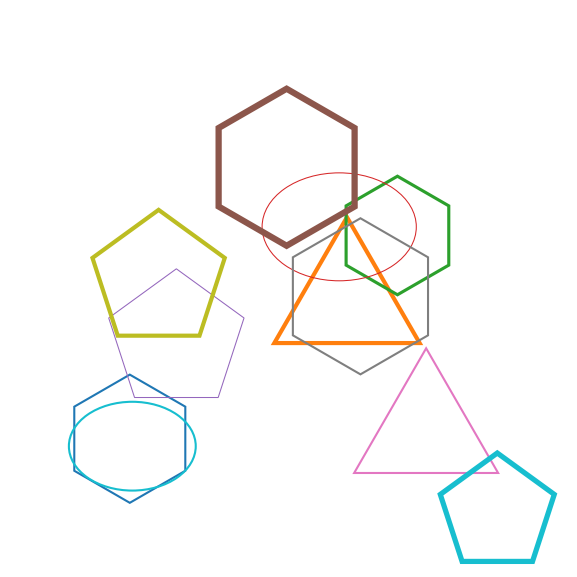[{"shape": "hexagon", "thickness": 1, "radius": 0.55, "center": [0.225, 0.239]}, {"shape": "triangle", "thickness": 2, "radius": 0.73, "center": [0.601, 0.478]}, {"shape": "hexagon", "thickness": 1.5, "radius": 0.51, "center": [0.688, 0.591]}, {"shape": "oval", "thickness": 0.5, "radius": 0.67, "center": [0.587, 0.606]}, {"shape": "pentagon", "thickness": 0.5, "radius": 0.62, "center": [0.305, 0.41]}, {"shape": "hexagon", "thickness": 3, "radius": 0.68, "center": [0.496, 0.71]}, {"shape": "triangle", "thickness": 1, "radius": 0.72, "center": [0.738, 0.252]}, {"shape": "hexagon", "thickness": 1, "radius": 0.68, "center": [0.624, 0.486]}, {"shape": "pentagon", "thickness": 2, "radius": 0.6, "center": [0.275, 0.515]}, {"shape": "pentagon", "thickness": 2.5, "radius": 0.52, "center": [0.861, 0.111]}, {"shape": "oval", "thickness": 1, "radius": 0.55, "center": [0.229, 0.227]}]